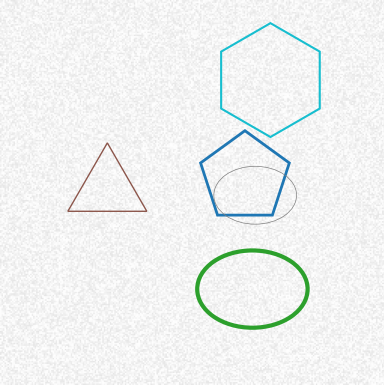[{"shape": "pentagon", "thickness": 2, "radius": 0.61, "center": [0.636, 0.539]}, {"shape": "oval", "thickness": 3, "radius": 0.72, "center": [0.656, 0.249]}, {"shape": "triangle", "thickness": 1, "radius": 0.59, "center": [0.279, 0.51]}, {"shape": "oval", "thickness": 0.5, "radius": 0.54, "center": [0.663, 0.493]}, {"shape": "hexagon", "thickness": 1.5, "radius": 0.74, "center": [0.702, 0.792]}]